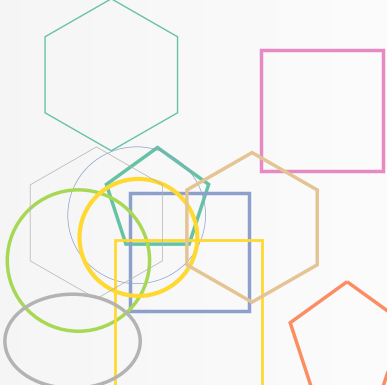[{"shape": "hexagon", "thickness": 1, "radius": 0.99, "center": [0.287, 0.806]}, {"shape": "pentagon", "thickness": 2.5, "radius": 0.69, "center": [0.407, 0.478]}, {"shape": "pentagon", "thickness": 2.5, "radius": 0.77, "center": [0.896, 0.114]}, {"shape": "square", "thickness": 2.5, "radius": 0.76, "center": [0.489, 0.345]}, {"shape": "circle", "thickness": 0.5, "radius": 0.89, "center": [0.353, 0.441]}, {"shape": "square", "thickness": 2.5, "radius": 0.79, "center": [0.831, 0.713]}, {"shape": "circle", "thickness": 2.5, "radius": 0.92, "center": [0.202, 0.323]}, {"shape": "square", "thickness": 2, "radius": 0.95, "center": [0.486, 0.186]}, {"shape": "circle", "thickness": 3, "radius": 0.76, "center": [0.357, 0.383]}, {"shape": "hexagon", "thickness": 2.5, "radius": 0.97, "center": [0.65, 0.409]}, {"shape": "oval", "thickness": 2.5, "radius": 0.87, "center": [0.187, 0.114]}, {"shape": "hexagon", "thickness": 0.5, "radius": 0.99, "center": [0.249, 0.421]}]